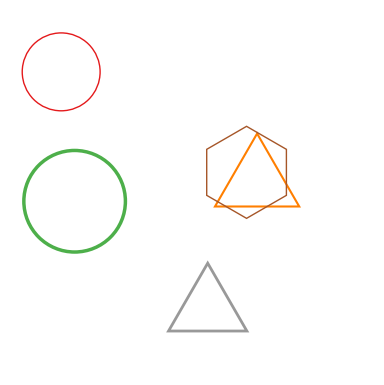[{"shape": "circle", "thickness": 1, "radius": 0.51, "center": [0.159, 0.813]}, {"shape": "circle", "thickness": 2.5, "radius": 0.66, "center": [0.194, 0.477]}, {"shape": "triangle", "thickness": 1.5, "radius": 0.63, "center": [0.668, 0.527]}, {"shape": "hexagon", "thickness": 1, "radius": 0.6, "center": [0.64, 0.552]}, {"shape": "triangle", "thickness": 2, "radius": 0.59, "center": [0.539, 0.199]}]